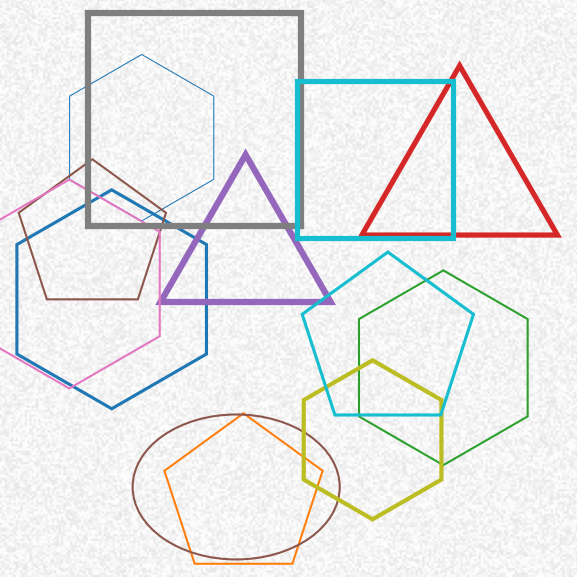[{"shape": "hexagon", "thickness": 1.5, "radius": 0.95, "center": [0.193, 0.481]}, {"shape": "hexagon", "thickness": 0.5, "radius": 0.72, "center": [0.245, 0.761]}, {"shape": "pentagon", "thickness": 1, "radius": 0.72, "center": [0.422, 0.139]}, {"shape": "hexagon", "thickness": 1, "radius": 0.84, "center": [0.768, 0.362]}, {"shape": "triangle", "thickness": 2.5, "radius": 0.98, "center": [0.796, 0.69]}, {"shape": "triangle", "thickness": 3, "radius": 0.85, "center": [0.425, 0.561]}, {"shape": "pentagon", "thickness": 1, "radius": 0.67, "center": [0.16, 0.589]}, {"shape": "oval", "thickness": 1, "radius": 0.9, "center": [0.409, 0.156]}, {"shape": "hexagon", "thickness": 1, "radius": 0.9, "center": [0.12, 0.507]}, {"shape": "square", "thickness": 3, "radius": 0.92, "center": [0.337, 0.792]}, {"shape": "hexagon", "thickness": 2, "radius": 0.69, "center": [0.645, 0.238]}, {"shape": "pentagon", "thickness": 1.5, "radius": 0.78, "center": [0.672, 0.407]}, {"shape": "square", "thickness": 2.5, "radius": 0.68, "center": [0.65, 0.723]}]